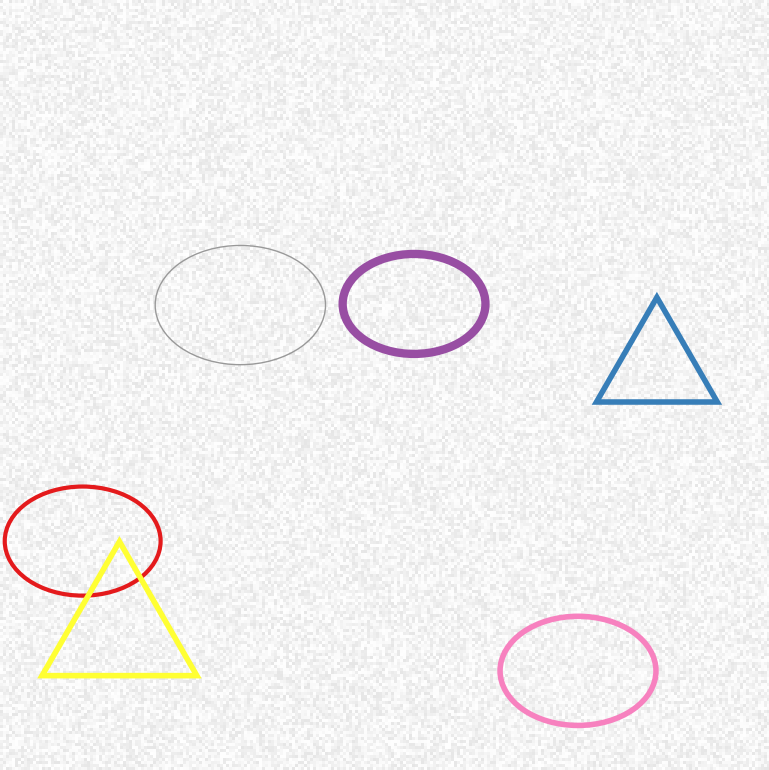[{"shape": "oval", "thickness": 1.5, "radius": 0.51, "center": [0.107, 0.297]}, {"shape": "triangle", "thickness": 2, "radius": 0.45, "center": [0.853, 0.523]}, {"shape": "oval", "thickness": 3, "radius": 0.46, "center": [0.538, 0.605]}, {"shape": "triangle", "thickness": 2, "radius": 0.58, "center": [0.155, 0.181]}, {"shape": "oval", "thickness": 2, "radius": 0.51, "center": [0.751, 0.129]}, {"shape": "oval", "thickness": 0.5, "radius": 0.55, "center": [0.312, 0.604]}]